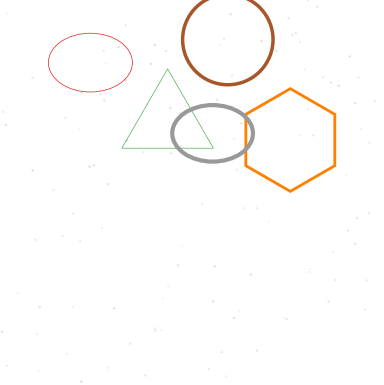[{"shape": "oval", "thickness": 0.5, "radius": 0.55, "center": [0.235, 0.837]}, {"shape": "triangle", "thickness": 0.5, "radius": 0.69, "center": [0.435, 0.684]}, {"shape": "hexagon", "thickness": 2, "radius": 0.67, "center": [0.754, 0.636]}, {"shape": "circle", "thickness": 2.5, "radius": 0.59, "center": [0.592, 0.897]}, {"shape": "oval", "thickness": 3, "radius": 0.52, "center": [0.552, 0.654]}]